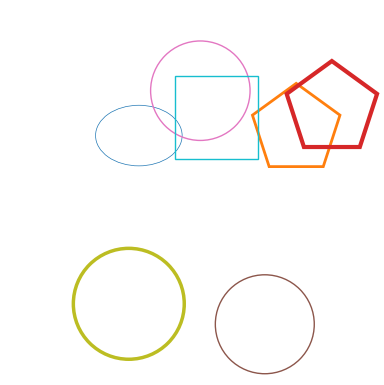[{"shape": "oval", "thickness": 0.5, "radius": 0.56, "center": [0.361, 0.648]}, {"shape": "pentagon", "thickness": 2, "radius": 0.6, "center": [0.769, 0.664]}, {"shape": "pentagon", "thickness": 3, "radius": 0.62, "center": [0.862, 0.718]}, {"shape": "circle", "thickness": 1, "radius": 0.64, "center": [0.688, 0.158]}, {"shape": "circle", "thickness": 1, "radius": 0.65, "center": [0.52, 0.764]}, {"shape": "circle", "thickness": 2.5, "radius": 0.72, "center": [0.335, 0.211]}, {"shape": "square", "thickness": 1, "radius": 0.54, "center": [0.561, 0.695]}]